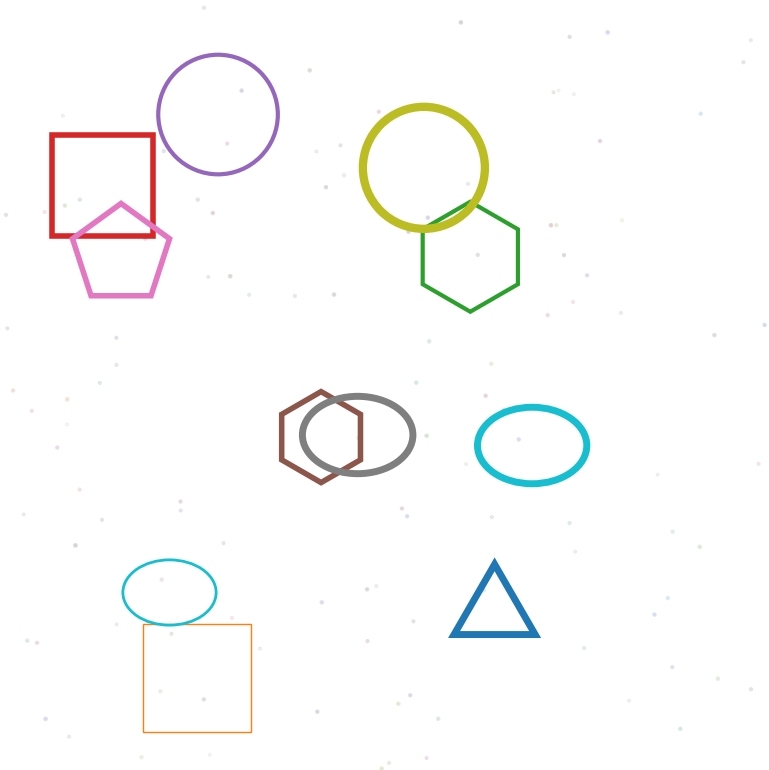[{"shape": "triangle", "thickness": 2.5, "radius": 0.3, "center": [0.642, 0.206]}, {"shape": "square", "thickness": 0.5, "radius": 0.35, "center": [0.256, 0.119]}, {"shape": "hexagon", "thickness": 1.5, "radius": 0.36, "center": [0.611, 0.667]}, {"shape": "square", "thickness": 2, "radius": 0.33, "center": [0.133, 0.759]}, {"shape": "circle", "thickness": 1.5, "radius": 0.39, "center": [0.283, 0.851]}, {"shape": "hexagon", "thickness": 2, "radius": 0.3, "center": [0.417, 0.432]}, {"shape": "pentagon", "thickness": 2, "radius": 0.33, "center": [0.157, 0.669]}, {"shape": "oval", "thickness": 2.5, "radius": 0.36, "center": [0.464, 0.435]}, {"shape": "circle", "thickness": 3, "radius": 0.4, "center": [0.551, 0.782]}, {"shape": "oval", "thickness": 2.5, "radius": 0.35, "center": [0.691, 0.421]}, {"shape": "oval", "thickness": 1, "radius": 0.3, "center": [0.22, 0.231]}]